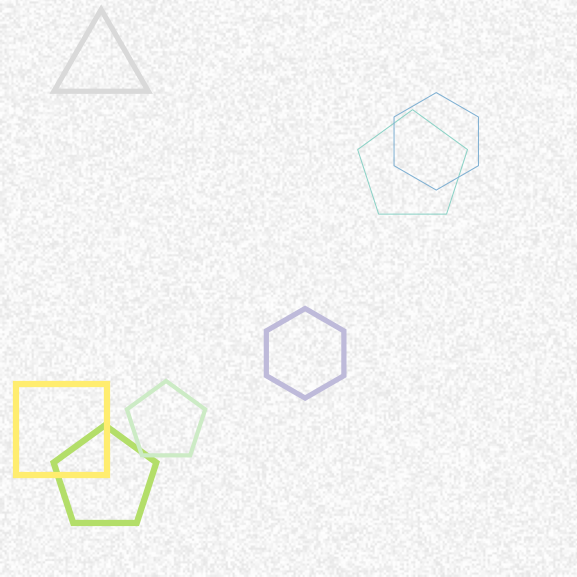[{"shape": "pentagon", "thickness": 0.5, "radius": 0.5, "center": [0.714, 0.709]}, {"shape": "hexagon", "thickness": 2.5, "radius": 0.39, "center": [0.528, 0.387]}, {"shape": "hexagon", "thickness": 0.5, "radius": 0.42, "center": [0.755, 0.754]}, {"shape": "pentagon", "thickness": 3, "radius": 0.47, "center": [0.182, 0.169]}, {"shape": "triangle", "thickness": 2.5, "radius": 0.47, "center": [0.175, 0.888]}, {"shape": "pentagon", "thickness": 2, "radius": 0.36, "center": [0.288, 0.268]}, {"shape": "square", "thickness": 3, "radius": 0.4, "center": [0.106, 0.255]}]